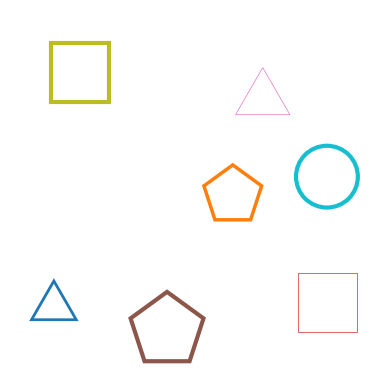[{"shape": "triangle", "thickness": 2, "radius": 0.34, "center": [0.14, 0.203]}, {"shape": "pentagon", "thickness": 2.5, "radius": 0.39, "center": [0.605, 0.493]}, {"shape": "square", "thickness": 0.5, "radius": 0.39, "center": [0.85, 0.214]}, {"shape": "pentagon", "thickness": 3, "radius": 0.5, "center": [0.434, 0.142]}, {"shape": "triangle", "thickness": 0.5, "radius": 0.41, "center": [0.682, 0.743]}, {"shape": "square", "thickness": 3, "radius": 0.38, "center": [0.208, 0.811]}, {"shape": "circle", "thickness": 3, "radius": 0.4, "center": [0.849, 0.541]}]